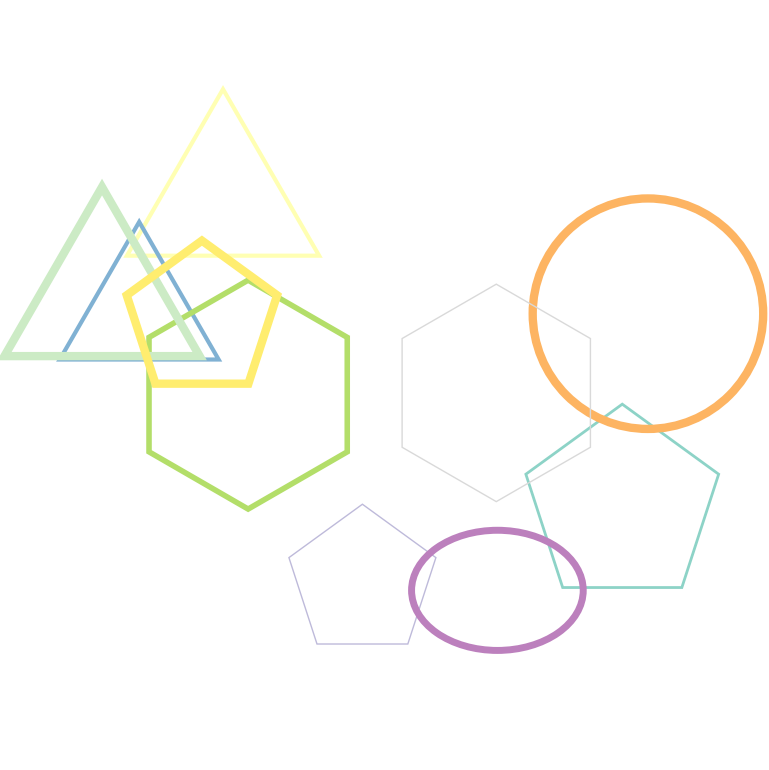[{"shape": "pentagon", "thickness": 1, "radius": 0.66, "center": [0.808, 0.343]}, {"shape": "triangle", "thickness": 1.5, "radius": 0.72, "center": [0.29, 0.74]}, {"shape": "pentagon", "thickness": 0.5, "radius": 0.5, "center": [0.471, 0.245]}, {"shape": "triangle", "thickness": 1.5, "radius": 0.6, "center": [0.181, 0.593]}, {"shape": "circle", "thickness": 3, "radius": 0.75, "center": [0.841, 0.593]}, {"shape": "hexagon", "thickness": 2, "radius": 0.74, "center": [0.322, 0.488]}, {"shape": "hexagon", "thickness": 0.5, "radius": 0.71, "center": [0.644, 0.49]}, {"shape": "oval", "thickness": 2.5, "radius": 0.56, "center": [0.646, 0.233]}, {"shape": "triangle", "thickness": 3, "radius": 0.73, "center": [0.133, 0.611]}, {"shape": "pentagon", "thickness": 3, "radius": 0.51, "center": [0.262, 0.585]}]